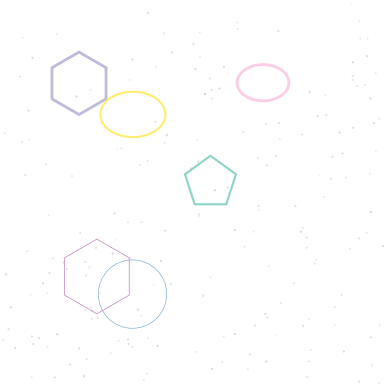[{"shape": "pentagon", "thickness": 1.5, "radius": 0.35, "center": [0.547, 0.526]}, {"shape": "hexagon", "thickness": 2, "radius": 0.41, "center": [0.205, 0.784]}, {"shape": "circle", "thickness": 0.5, "radius": 0.44, "center": [0.344, 0.236]}, {"shape": "oval", "thickness": 2, "radius": 0.34, "center": [0.683, 0.785]}, {"shape": "hexagon", "thickness": 0.5, "radius": 0.48, "center": [0.252, 0.282]}, {"shape": "oval", "thickness": 1.5, "radius": 0.42, "center": [0.345, 0.703]}]